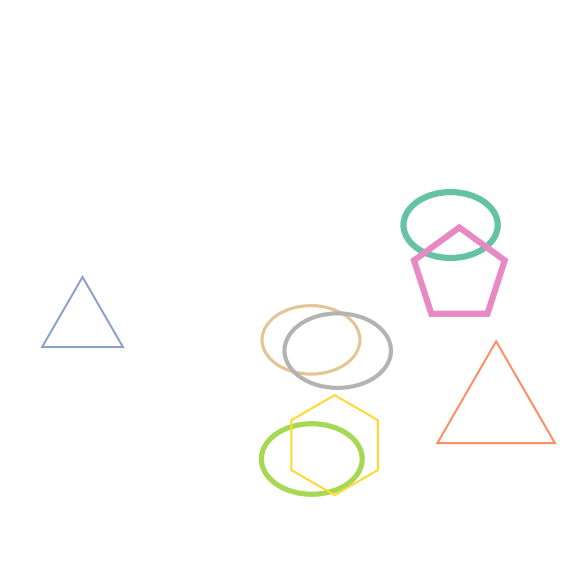[{"shape": "oval", "thickness": 3, "radius": 0.41, "center": [0.78, 0.609]}, {"shape": "triangle", "thickness": 1, "radius": 0.59, "center": [0.859, 0.291]}, {"shape": "triangle", "thickness": 1, "radius": 0.4, "center": [0.143, 0.439]}, {"shape": "pentagon", "thickness": 3, "radius": 0.41, "center": [0.795, 0.523]}, {"shape": "oval", "thickness": 2.5, "radius": 0.44, "center": [0.54, 0.204]}, {"shape": "hexagon", "thickness": 1, "radius": 0.43, "center": [0.579, 0.228]}, {"shape": "oval", "thickness": 1.5, "radius": 0.42, "center": [0.539, 0.411]}, {"shape": "oval", "thickness": 2, "radius": 0.46, "center": [0.585, 0.392]}]